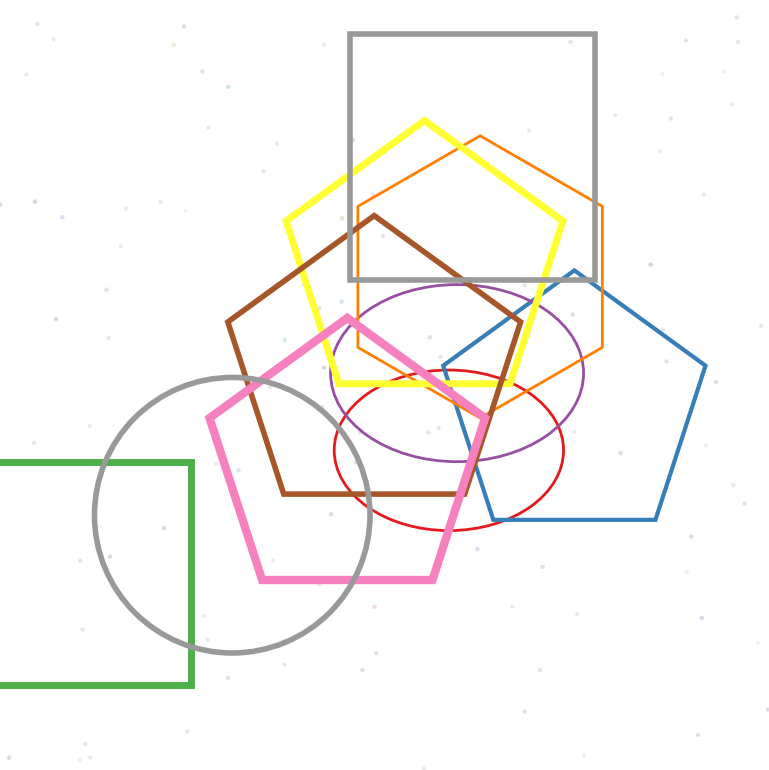[{"shape": "oval", "thickness": 1, "radius": 0.74, "center": [0.583, 0.415]}, {"shape": "pentagon", "thickness": 1.5, "radius": 0.9, "center": [0.746, 0.47]}, {"shape": "square", "thickness": 2.5, "radius": 0.72, "center": [0.103, 0.255]}, {"shape": "oval", "thickness": 1, "radius": 0.82, "center": [0.594, 0.515]}, {"shape": "hexagon", "thickness": 1, "radius": 0.92, "center": [0.624, 0.64]}, {"shape": "pentagon", "thickness": 2.5, "radius": 0.95, "center": [0.551, 0.654]}, {"shape": "pentagon", "thickness": 2, "radius": 1.0, "center": [0.486, 0.52]}, {"shape": "pentagon", "thickness": 3, "radius": 0.94, "center": [0.451, 0.399]}, {"shape": "circle", "thickness": 2, "radius": 0.89, "center": [0.302, 0.331]}, {"shape": "square", "thickness": 2, "radius": 0.8, "center": [0.614, 0.796]}]